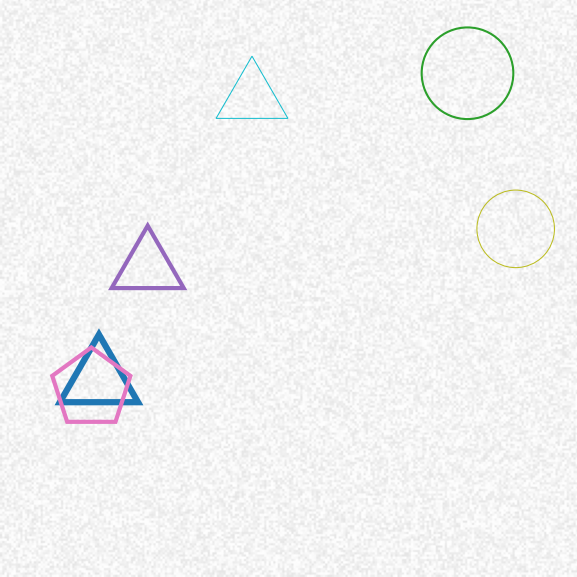[{"shape": "triangle", "thickness": 3, "radius": 0.39, "center": [0.171, 0.342]}, {"shape": "circle", "thickness": 1, "radius": 0.4, "center": [0.81, 0.872]}, {"shape": "triangle", "thickness": 2, "radius": 0.36, "center": [0.256, 0.536]}, {"shape": "pentagon", "thickness": 2, "radius": 0.36, "center": [0.158, 0.326]}, {"shape": "circle", "thickness": 0.5, "radius": 0.34, "center": [0.893, 0.603]}, {"shape": "triangle", "thickness": 0.5, "radius": 0.36, "center": [0.436, 0.83]}]